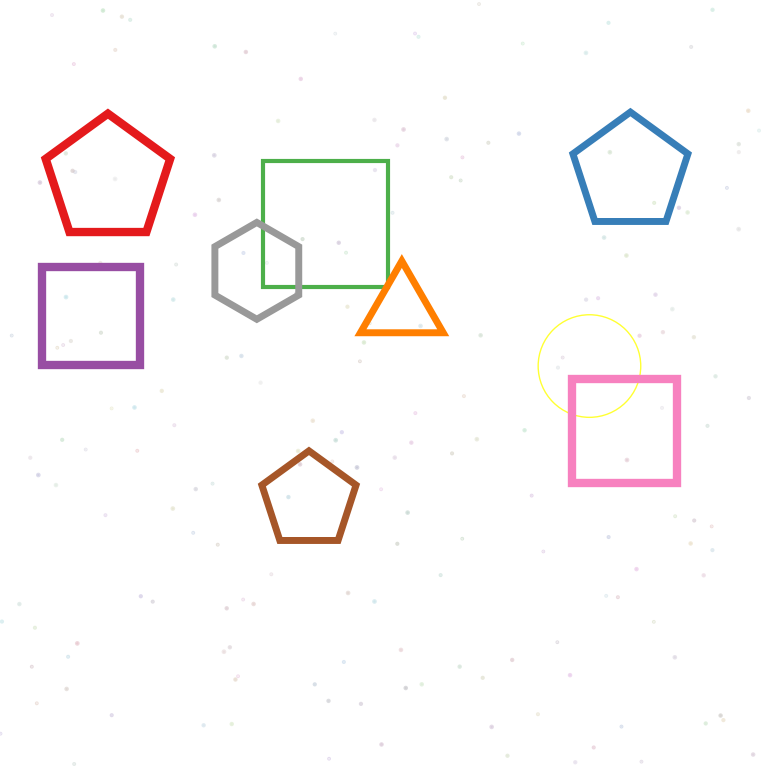[{"shape": "pentagon", "thickness": 3, "radius": 0.42, "center": [0.14, 0.767]}, {"shape": "pentagon", "thickness": 2.5, "radius": 0.39, "center": [0.819, 0.776]}, {"shape": "square", "thickness": 1.5, "radius": 0.41, "center": [0.423, 0.709]}, {"shape": "square", "thickness": 3, "radius": 0.32, "center": [0.119, 0.59]}, {"shape": "triangle", "thickness": 2.5, "radius": 0.31, "center": [0.522, 0.599]}, {"shape": "circle", "thickness": 0.5, "radius": 0.33, "center": [0.766, 0.525]}, {"shape": "pentagon", "thickness": 2.5, "radius": 0.32, "center": [0.401, 0.35]}, {"shape": "square", "thickness": 3, "radius": 0.34, "center": [0.811, 0.44]}, {"shape": "hexagon", "thickness": 2.5, "radius": 0.31, "center": [0.334, 0.648]}]